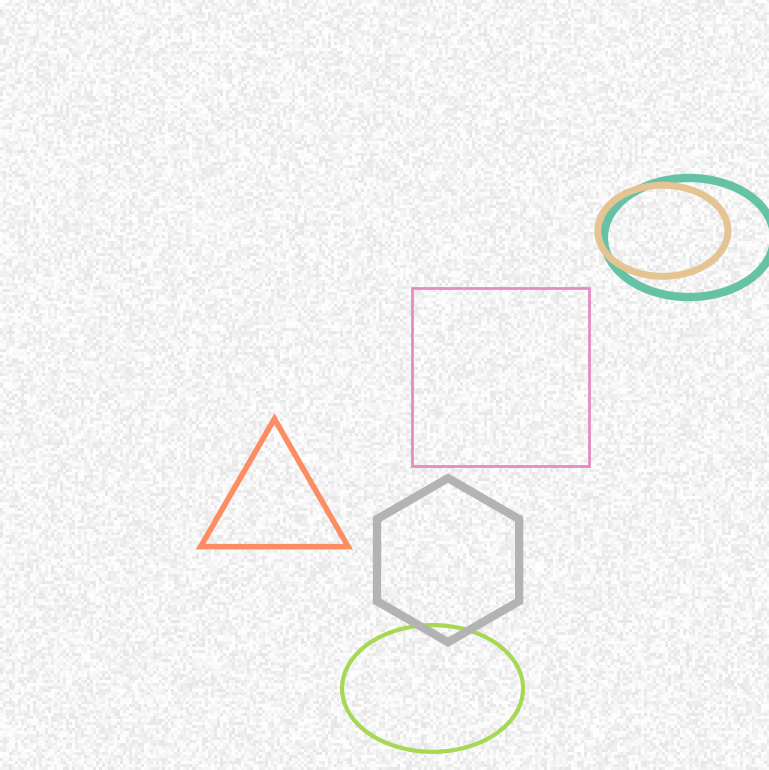[{"shape": "oval", "thickness": 3, "radius": 0.55, "center": [0.895, 0.692]}, {"shape": "triangle", "thickness": 2, "radius": 0.55, "center": [0.356, 0.345]}, {"shape": "square", "thickness": 1, "radius": 0.58, "center": [0.65, 0.51]}, {"shape": "oval", "thickness": 1.5, "radius": 0.59, "center": [0.562, 0.106]}, {"shape": "oval", "thickness": 2.5, "radius": 0.42, "center": [0.861, 0.7]}, {"shape": "hexagon", "thickness": 3, "radius": 0.53, "center": [0.582, 0.273]}]